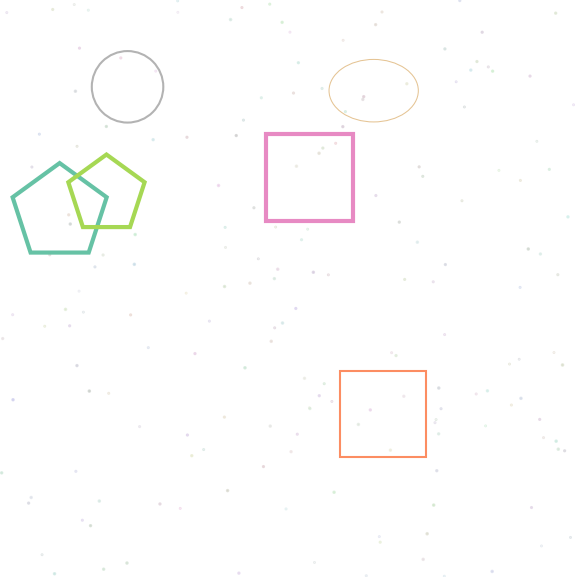[{"shape": "pentagon", "thickness": 2, "radius": 0.43, "center": [0.103, 0.631]}, {"shape": "square", "thickness": 1, "radius": 0.37, "center": [0.663, 0.282]}, {"shape": "square", "thickness": 2, "radius": 0.38, "center": [0.536, 0.692]}, {"shape": "pentagon", "thickness": 2, "radius": 0.35, "center": [0.184, 0.662]}, {"shape": "oval", "thickness": 0.5, "radius": 0.39, "center": [0.647, 0.842]}, {"shape": "circle", "thickness": 1, "radius": 0.31, "center": [0.221, 0.849]}]